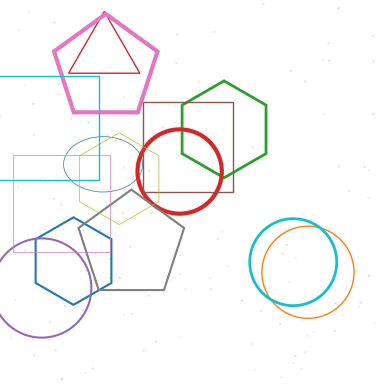[{"shape": "hexagon", "thickness": 1.5, "radius": 0.57, "center": [0.191, 0.322]}, {"shape": "oval", "thickness": 0.5, "radius": 0.51, "center": [0.268, 0.573]}, {"shape": "circle", "thickness": 1, "radius": 0.6, "center": [0.8, 0.293]}, {"shape": "hexagon", "thickness": 2, "radius": 0.63, "center": [0.582, 0.664]}, {"shape": "triangle", "thickness": 1, "radius": 0.53, "center": [0.271, 0.863]}, {"shape": "circle", "thickness": 3, "radius": 0.55, "center": [0.467, 0.554]}, {"shape": "circle", "thickness": 1.5, "radius": 0.64, "center": [0.108, 0.252]}, {"shape": "square", "thickness": 1, "radius": 0.59, "center": [0.489, 0.617]}, {"shape": "square", "thickness": 0.5, "radius": 0.63, "center": [0.16, 0.472]}, {"shape": "pentagon", "thickness": 3, "radius": 0.71, "center": [0.275, 0.823]}, {"shape": "pentagon", "thickness": 1.5, "radius": 0.72, "center": [0.341, 0.363]}, {"shape": "hexagon", "thickness": 0.5, "radius": 0.6, "center": [0.31, 0.536]}, {"shape": "circle", "thickness": 2, "radius": 0.56, "center": [0.762, 0.319]}, {"shape": "square", "thickness": 1, "radius": 0.68, "center": [0.12, 0.667]}]